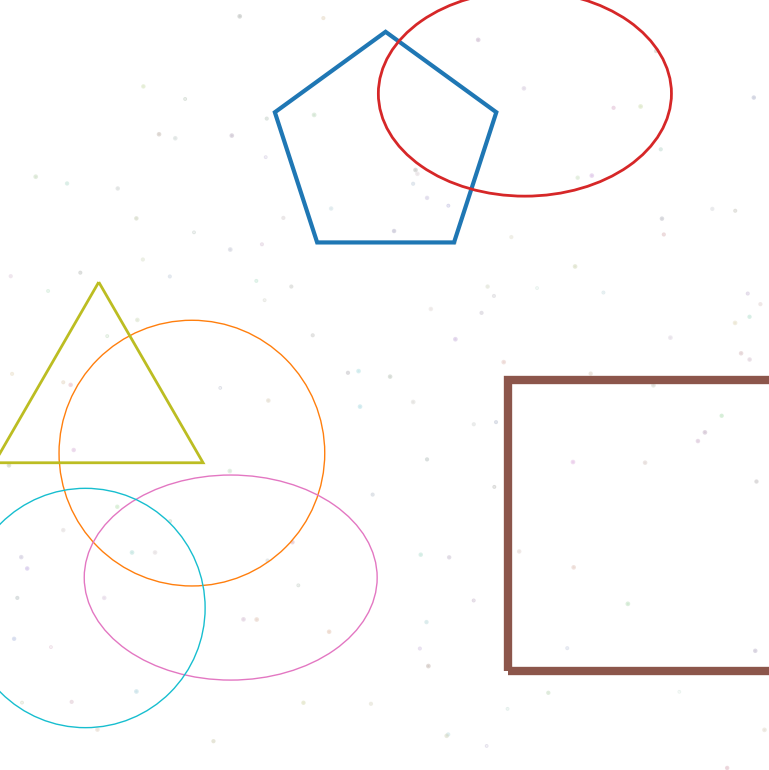[{"shape": "pentagon", "thickness": 1.5, "radius": 0.76, "center": [0.501, 0.807]}, {"shape": "circle", "thickness": 0.5, "radius": 0.86, "center": [0.249, 0.412]}, {"shape": "oval", "thickness": 1, "radius": 0.95, "center": [0.682, 0.878]}, {"shape": "square", "thickness": 3, "radius": 0.94, "center": [0.849, 0.317]}, {"shape": "oval", "thickness": 0.5, "radius": 0.95, "center": [0.3, 0.25]}, {"shape": "triangle", "thickness": 1, "radius": 0.78, "center": [0.128, 0.477]}, {"shape": "circle", "thickness": 0.5, "radius": 0.78, "center": [0.111, 0.21]}]